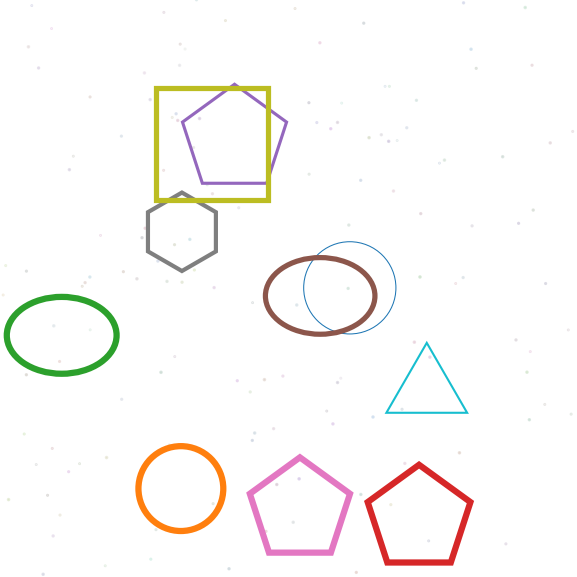[{"shape": "circle", "thickness": 0.5, "radius": 0.4, "center": [0.606, 0.501]}, {"shape": "circle", "thickness": 3, "radius": 0.37, "center": [0.313, 0.153]}, {"shape": "oval", "thickness": 3, "radius": 0.48, "center": [0.107, 0.418]}, {"shape": "pentagon", "thickness": 3, "radius": 0.47, "center": [0.726, 0.101]}, {"shape": "pentagon", "thickness": 1.5, "radius": 0.47, "center": [0.406, 0.758]}, {"shape": "oval", "thickness": 2.5, "radius": 0.47, "center": [0.554, 0.487]}, {"shape": "pentagon", "thickness": 3, "radius": 0.46, "center": [0.519, 0.116]}, {"shape": "hexagon", "thickness": 2, "radius": 0.34, "center": [0.315, 0.598]}, {"shape": "square", "thickness": 2.5, "radius": 0.48, "center": [0.367, 0.75]}, {"shape": "triangle", "thickness": 1, "radius": 0.4, "center": [0.739, 0.325]}]